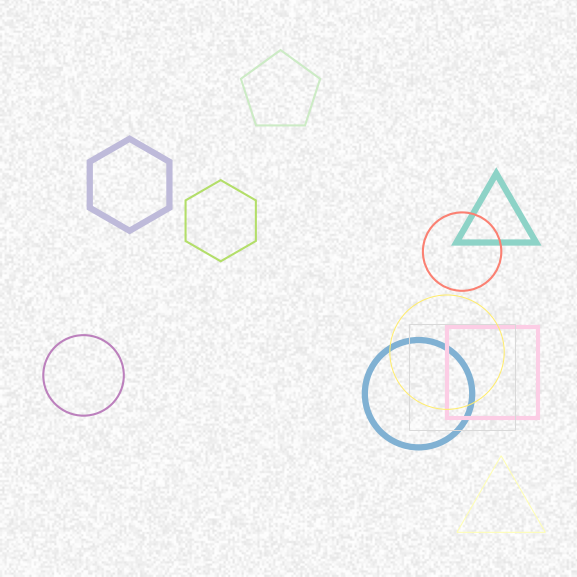[{"shape": "triangle", "thickness": 3, "radius": 0.4, "center": [0.859, 0.619]}, {"shape": "triangle", "thickness": 0.5, "radius": 0.44, "center": [0.868, 0.122]}, {"shape": "hexagon", "thickness": 3, "radius": 0.4, "center": [0.224, 0.679]}, {"shape": "circle", "thickness": 1, "radius": 0.34, "center": [0.8, 0.563]}, {"shape": "circle", "thickness": 3, "radius": 0.46, "center": [0.725, 0.317]}, {"shape": "hexagon", "thickness": 1, "radius": 0.35, "center": [0.382, 0.617]}, {"shape": "square", "thickness": 2, "radius": 0.4, "center": [0.852, 0.354]}, {"shape": "square", "thickness": 0.5, "radius": 0.46, "center": [0.8, 0.346]}, {"shape": "circle", "thickness": 1, "radius": 0.35, "center": [0.145, 0.349]}, {"shape": "pentagon", "thickness": 1, "radius": 0.36, "center": [0.486, 0.84]}, {"shape": "circle", "thickness": 0.5, "radius": 0.5, "center": [0.774, 0.389]}]